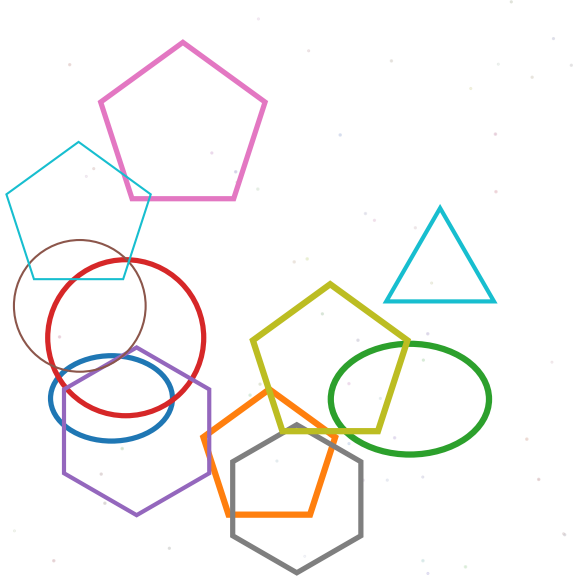[{"shape": "oval", "thickness": 2.5, "radius": 0.53, "center": [0.193, 0.309]}, {"shape": "pentagon", "thickness": 3, "radius": 0.6, "center": [0.466, 0.205]}, {"shape": "oval", "thickness": 3, "radius": 0.68, "center": [0.71, 0.308]}, {"shape": "circle", "thickness": 2.5, "radius": 0.68, "center": [0.218, 0.414]}, {"shape": "hexagon", "thickness": 2, "radius": 0.73, "center": [0.237, 0.252]}, {"shape": "circle", "thickness": 1, "radius": 0.57, "center": [0.138, 0.469]}, {"shape": "pentagon", "thickness": 2.5, "radius": 0.75, "center": [0.317, 0.776]}, {"shape": "hexagon", "thickness": 2.5, "radius": 0.64, "center": [0.514, 0.135]}, {"shape": "pentagon", "thickness": 3, "radius": 0.7, "center": [0.572, 0.366]}, {"shape": "pentagon", "thickness": 1, "radius": 0.66, "center": [0.136, 0.622]}, {"shape": "triangle", "thickness": 2, "radius": 0.54, "center": [0.762, 0.531]}]